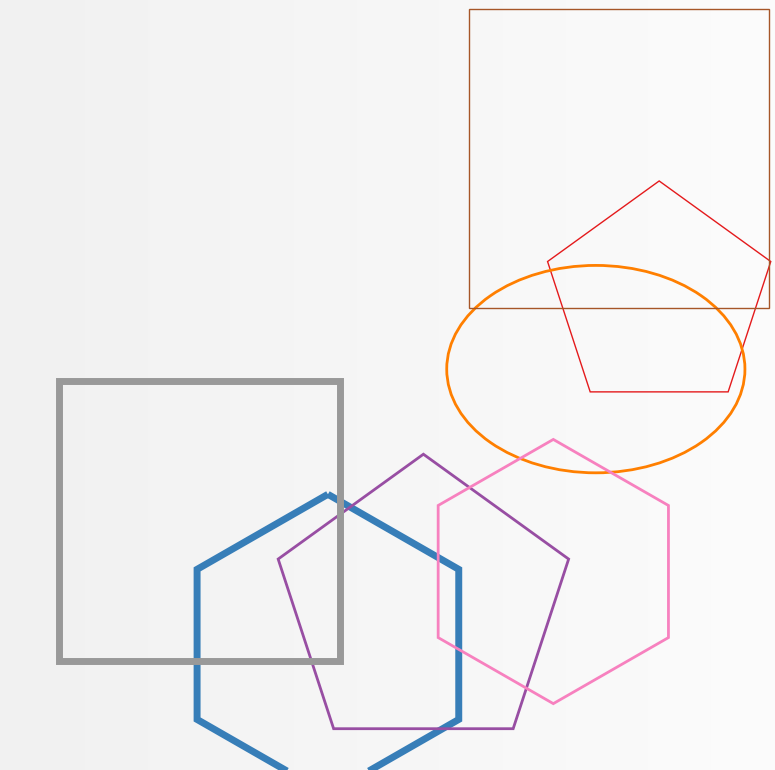[{"shape": "pentagon", "thickness": 0.5, "radius": 0.76, "center": [0.851, 0.614]}, {"shape": "hexagon", "thickness": 2.5, "radius": 0.97, "center": [0.423, 0.163]}, {"shape": "pentagon", "thickness": 1, "radius": 0.99, "center": [0.546, 0.213]}, {"shape": "oval", "thickness": 1, "radius": 0.96, "center": [0.769, 0.521]}, {"shape": "square", "thickness": 0.5, "radius": 0.97, "center": [0.799, 0.794]}, {"shape": "hexagon", "thickness": 1, "radius": 0.86, "center": [0.714, 0.258]}, {"shape": "square", "thickness": 2.5, "radius": 0.91, "center": [0.258, 0.324]}]